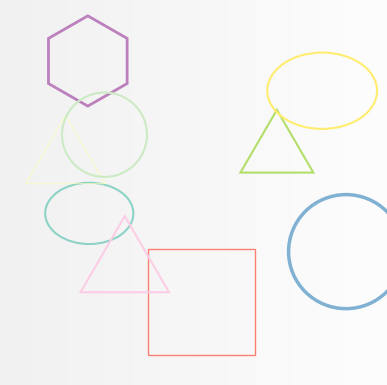[{"shape": "oval", "thickness": 1.5, "radius": 0.57, "center": [0.23, 0.446]}, {"shape": "triangle", "thickness": 0.5, "radius": 0.59, "center": [0.169, 0.582]}, {"shape": "square", "thickness": 1, "radius": 0.69, "center": [0.521, 0.216]}, {"shape": "circle", "thickness": 2.5, "radius": 0.74, "center": [0.893, 0.346]}, {"shape": "triangle", "thickness": 1.5, "radius": 0.54, "center": [0.715, 0.606]}, {"shape": "triangle", "thickness": 1.5, "radius": 0.66, "center": [0.322, 0.307]}, {"shape": "hexagon", "thickness": 2, "radius": 0.59, "center": [0.227, 0.842]}, {"shape": "circle", "thickness": 1.5, "radius": 0.55, "center": [0.27, 0.65]}, {"shape": "oval", "thickness": 1.5, "radius": 0.71, "center": [0.831, 0.764]}]